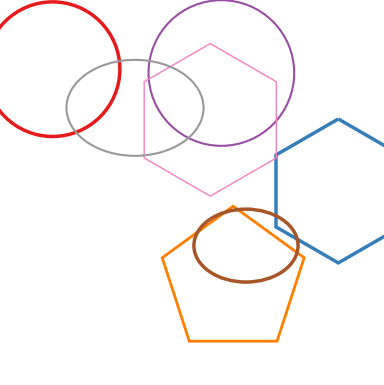[{"shape": "circle", "thickness": 2.5, "radius": 0.87, "center": [0.137, 0.82]}, {"shape": "hexagon", "thickness": 2.5, "radius": 0.93, "center": [0.879, 0.504]}, {"shape": "circle", "thickness": 1.5, "radius": 0.95, "center": [0.575, 0.81]}, {"shape": "pentagon", "thickness": 2, "radius": 0.97, "center": [0.606, 0.271]}, {"shape": "oval", "thickness": 2.5, "radius": 0.68, "center": [0.639, 0.362]}, {"shape": "hexagon", "thickness": 1, "radius": 0.99, "center": [0.546, 0.689]}, {"shape": "oval", "thickness": 1.5, "radius": 0.89, "center": [0.351, 0.72]}]